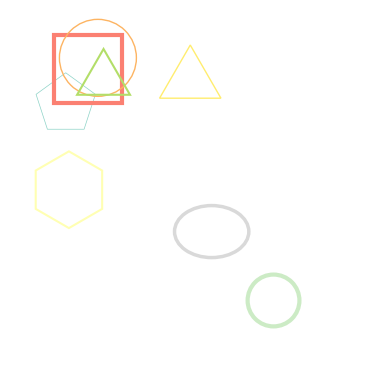[{"shape": "pentagon", "thickness": 0.5, "radius": 0.41, "center": [0.171, 0.73]}, {"shape": "hexagon", "thickness": 1.5, "radius": 0.5, "center": [0.179, 0.507]}, {"shape": "square", "thickness": 3, "radius": 0.44, "center": [0.23, 0.821]}, {"shape": "circle", "thickness": 1, "radius": 0.5, "center": [0.254, 0.85]}, {"shape": "triangle", "thickness": 1.5, "radius": 0.4, "center": [0.269, 0.793]}, {"shape": "oval", "thickness": 2.5, "radius": 0.48, "center": [0.55, 0.398]}, {"shape": "circle", "thickness": 3, "radius": 0.34, "center": [0.71, 0.22]}, {"shape": "triangle", "thickness": 1, "radius": 0.46, "center": [0.494, 0.791]}]